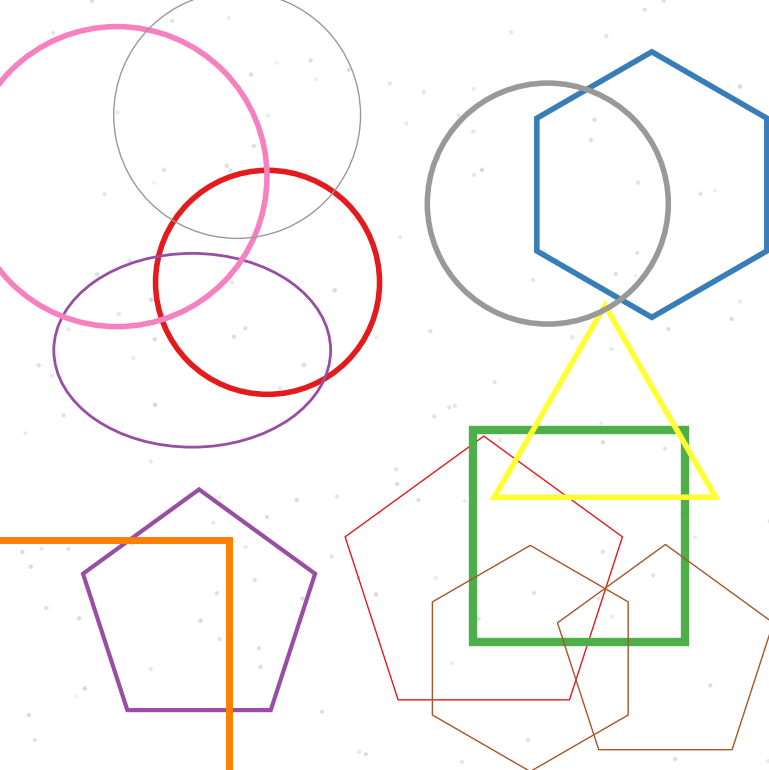[{"shape": "circle", "thickness": 2, "radius": 0.73, "center": [0.347, 0.633]}, {"shape": "pentagon", "thickness": 0.5, "radius": 0.95, "center": [0.628, 0.244]}, {"shape": "hexagon", "thickness": 2, "radius": 0.86, "center": [0.847, 0.76]}, {"shape": "square", "thickness": 3, "radius": 0.69, "center": [0.752, 0.304]}, {"shape": "oval", "thickness": 1, "radius": 0.9, "center": [0.25, 0.545]}, {"shape": "pentagon", "thickness": 1.5, "radius": 0.79, "center": [0.259, 0.206]}, {"shape": "square", "thickness": 2.5, "radius": 0.91, "center": [0.115, 0.117]}, {"shape": "triangle", "thickness": 2, "radius": 0.83, "center": [0.786, 0.437]}, {"shape": "pentagon", "thickness": 0.5, "radius": 0.74, "center": [0.864, 0.146]}, {"shape": "hexagon", "thickness": 0.5, "radius": 0.73, "center": [0.689, 0.145]}, {"shape": "circle", "thickness": 2, "radius": 0.97, "center": [0.152, 0.771]}, {"shape": "circle", "thickness": 2, "radius": 0.78, "center": [0.711, 0.736]}, {"shape": "circle", "thickness": 0.5, "radius": 0.8, "center": [0.308, 0.851]}]